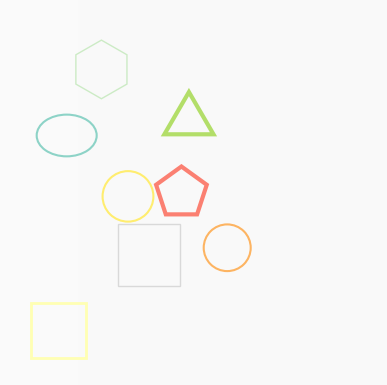[{"shape": "oval", "thickness": 1.5, "radius": 0.39, "center": [0.172, 0.648]}, {"shape": "square", "thickness": 2, "radius": 0.36, "center": [0.151, 0.141]}, {"shape": "pentagon", "thickness": 3, "radius": 0.34, "center": [0.468, 0.499]}, {"shape": "circle", "thickness": 1.5, "radius": 0.3, "center": [0.586, 0.356]}, {"shape": "triangle", "thickness": 3, "radius": 0.37, "center": [0.488, 0.688]}, {"shape": "square", "thickness": 1, "radius": 0.4, "center": [0.385, 0.337]}, {"shape": "hexagon", "thickness": 1, "radius": 0.38, "center": [0.262, 0.82]}, {"shape": "circle", "thickness": 1.5, "radius": 0.33, "center": [0.33, 0.49]}]